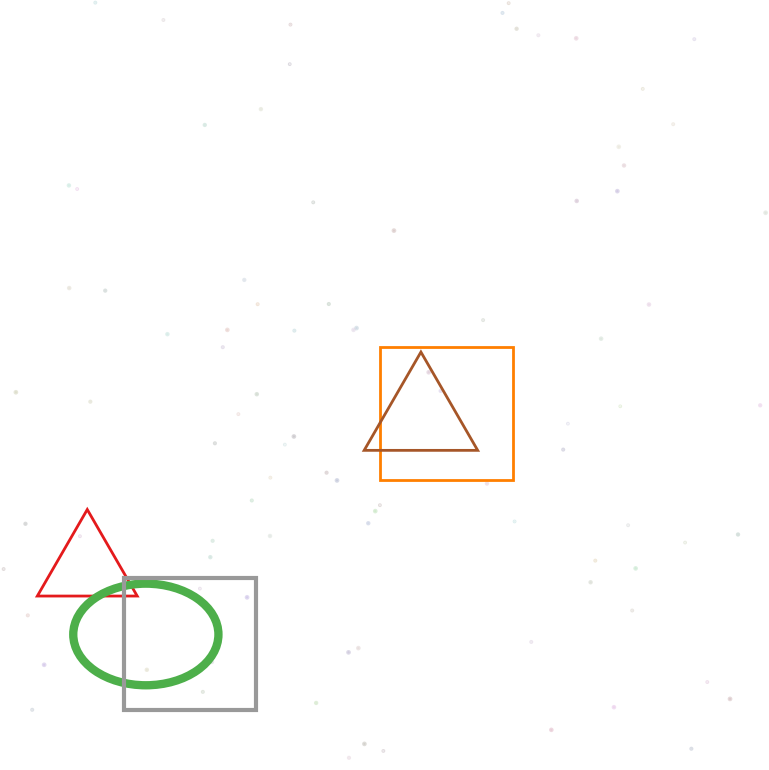[{"shape": "triangle", "thickness": 1, "radius": 0.37, "center": [0.113, 0.263]}, {"shape": "oval", "thickness": 3, "radius": 0.47, "center": [0.189, 0.176]}, {"shape": "square", "thickness": 1, "radius": 0.43, "center": [0.58, 0.464]}, {"shape": "triangle", "thickness": 1, "radius": 0.43, "center": [0.547, 0.458]}, {"shape": "square", "thickness": 1.5, "radius": 0.43, "center": [0.247, 0.164]}]